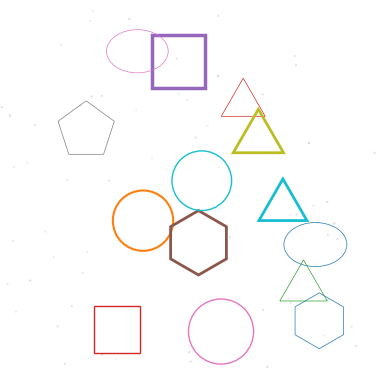[{"shape": "hexagon", "thickness": 0.5, "radius": 0.36, "center": [0.829, 0.167]}, {"shape": "oval", "thickness": 0.5, "radius": 0.41, "center": [0.819, 0.365]}, {"shape": "circle", "thickness": 1.5, "radius": 0.39, "center": [0.371, 0.427]}, {"shape": "triangle", "thickness": 0.5, "radius": 0.36, "center": [0.788, 0.254]}, {"shape": "square", "thickness": 1, "radius": 0.3, "center": [0.304, 0.143]}, {"shape": "triangle", "thickness": 0.5, "radius": 0.33, "center": [0.632, 0.731]}, {"shape": "square", "thickness": 2.5, "radius": 0.34, "center": [0.464, 0.841]}, {"shape": "hexagon", "thickness": 2, "radius": 0.42, "center": [0.516, 0.369]}, {"shape": "circle", "thickness": 1, "radius": 0.42, "center": [0.574, 0.139]}, {"shape": "oval", "thickness": 0.5, "radius": 0.4, "center": [0.357, 0.867]}, {"shape": "pentagon", "thickness": 0.5, "radius": 0.38, "center": [0.224, 0.661]}, {"shape": "triangle", "thickness": 2, "radius": 0.38, "center": [0.671, 0.641]}, {"shape": "circle", "thickness": 1, "radius": 0.39, "center": [0.524, 0.531]}, {"shape": "triangle", "thickness": 2, "radius": 0.36, "center": [0.735, 0.463]}]